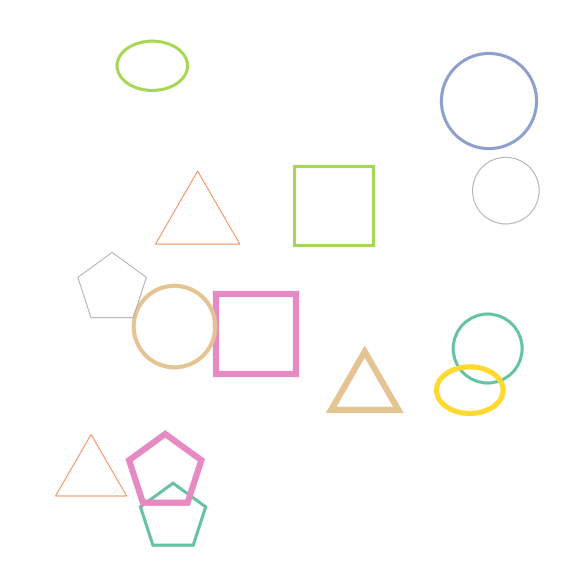[{"shape": "circle", "thickness": 1.5, "radius": 0.3, "center": [0.844, 0.396]}, {"shape": "pentagon", "thickness": 1.5, "radius": 0.3, "center": [0.3, 0.103]}, {"shape": "triangle", "thickness": 0.5, "radius": 0.42, "center": [0.342, 0.619]}, {"shape": "triangle", "thickness": 0.5, "radius": 0.36, "center": [0.158, 0.176]}, {"shape": "circle", "thickness": 1.5, "radius": 0.41, "center": [0.847, 0.824]}, {"shape": "pentagon", "thickness": 3, "radius": 0.33, "center": [0.286, 0.182]}, {"shape": "square", "thickness": 3, "radius": 0.35, "center": [0.443, 0.421]}, {"shape": "square", "thickness": 1.5, "radius": 0.34, "center": [0.577, 0.644]}, {"shape": "oval", "thickness": 1.5, "radius": 0.31, "center": [0.264, 0.885]}, {"shape": "oval", "thickness": 2.5, "radius": 0.29, "center": [0.814, 0.324]}, {"shape": "circle", "thickness": 2, "radius": 0.35, "center": [0.302, 0.434]}, {"shape": "triangle", "thickness": 3, "radius": 0.34, "center": [0.632, 0.323]}, {"shape": "circle", "thickness": 0.5, "radius": 0.29, "center": [0.876, 0.669]}, {"shape": "pentagon", "thickness": 0.5, "radius": 0.31, "center": [0.194, 0.5]}]